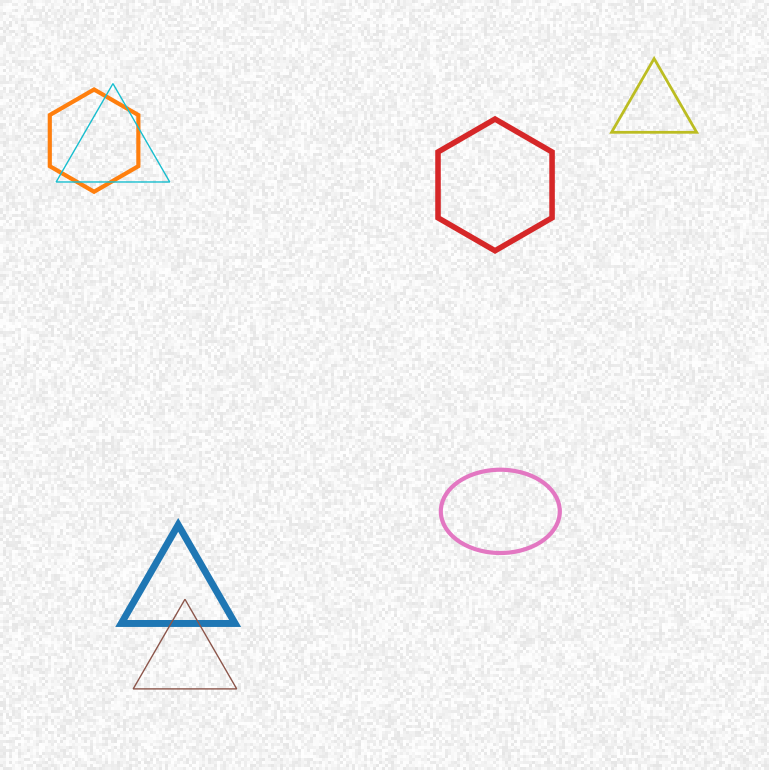[{"shape": "triangle", "thickness": 2.5, "radius": 0.43, "center": [0.231, 0.233]}, {"shape": "hexagon", "thickness": 1.5, "radius": 0.33, "center": [0.122, 0.817]}, {"shape": "hexagon", "thickness": 2, "radius": 0.43, "center": [0.643, 0.76]}, {"shape": "triangle", "thickness": 0.5, "radius": 0.39, "center": [0.24, 0.144]}, {"shape": "oval", "thickness": 1.5, "radius": 0.39, "center": [0.65, 0.336]}, {"shape": "triangle", "thickness": 1, "radius": 0.32, "center": [0.85, 0.86]}, {"shape": "triangle", "thickness": 0.5, "radius": 0.43, "center": [0.147, 0.806]}]